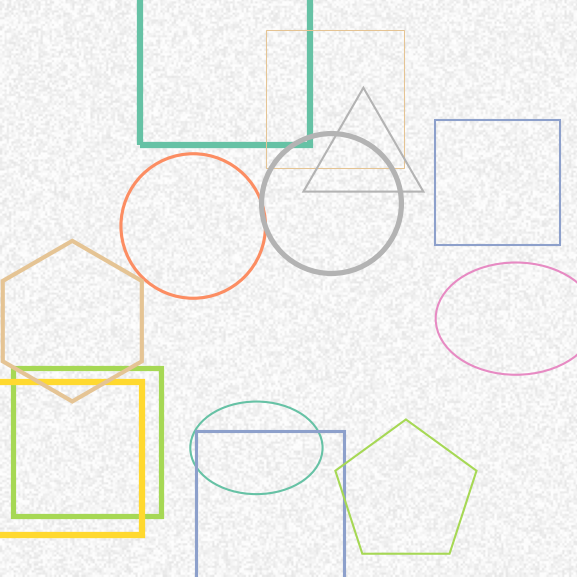[{"shape": "square", "thickness": 3, "radius": 0.74, "center": [0.389, 0.896]}, {"shape": "oval", "thickness": 1, "radius": 0.57, "center": [0.444, 0.224]}, {"shape": "circle", "thickness": 1.5, "radius": 0.63, "center": [0.335, 0.608]}, {"shape": "square", "thickness": 1.5, "radius": 0.64, "center": [0.467, 0.125]}, {"shape": "square", "thickness": 1, "radius": 0.54, "center": [0.862, 0.683]}, {"shape": "oval", "thickness": 1, "radius": 0.69, "center": [0.893, 0.447]}, {"shape": "pentagon", "thickness": 1, "radius": 0.64, "center": [0.703, 0.144]}, {"shape": "square", "thickness": 2.5, "radius": 0.64, "center": [0.15, 0.233]}, {"shape": "square", "thickness": 3, "radius": 0.66, "center": [0.113, 0.206]}, {"shape": "square", "thickness": 0.5, "radius": 0.6, "center": [0.58, 0.828]}, {"shape": "hexagon", "thickness": 2, "radius": 0.7, "center": [0.125, 0.443]}, {"shape": "circle", "thickness": 2.5, "radius": 0.61, "center": [0.574, 0.647]}, {"shape": "triangle", "thickness": 1, "radius": 0.6, "center": [0.629, 0.727]}]